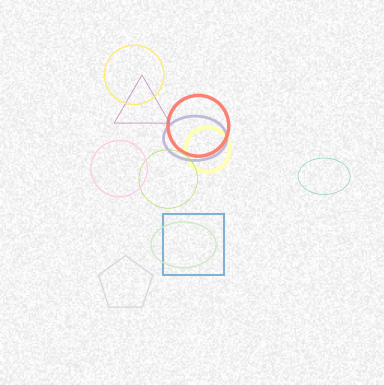[{"shape": "oval", "thickness": 0.5, "radius": 0.34, "center": [0.842, 0.542]}, {"shape": "circle", "thickness": 3, "radius": 0.29, "center": [0.539, 0.611]}, {"shape": "oval", "thickness": 2, "radius": 0.41, "center": [0.507, 0.641]}, {"shape": "circle", "thickness": 2.5, "radius": 0.39, "center": [0.515, 0.673]}, {"shape": "square", "thickness": 1.5, "radius": 0.4, "center": [0.504, 0.364]}, {"shape": "circle", "thickness": 0.5, "radius": 0.38, "center": [0.437, 0.535]}, {"shape": "circle", "thickness": 1, "radius": 0.37, "center": [0.31, 0.562]}, {"shape": "pentagon", "thickness": 1, "radius": 0.37, "center": [0.326, 0.262]}, {"shape": "triangle", "thickness": 0.5, "radius": 0.42, "center": [0.369, 0.722]}, {"shape": "oval", "thickness": 1, "radius": 0.42, "center": [0.477, 0.364]}, {"shape": "circle", "thickness": 1, "radius": 0.39, "center": [0.348, 0.806]}]